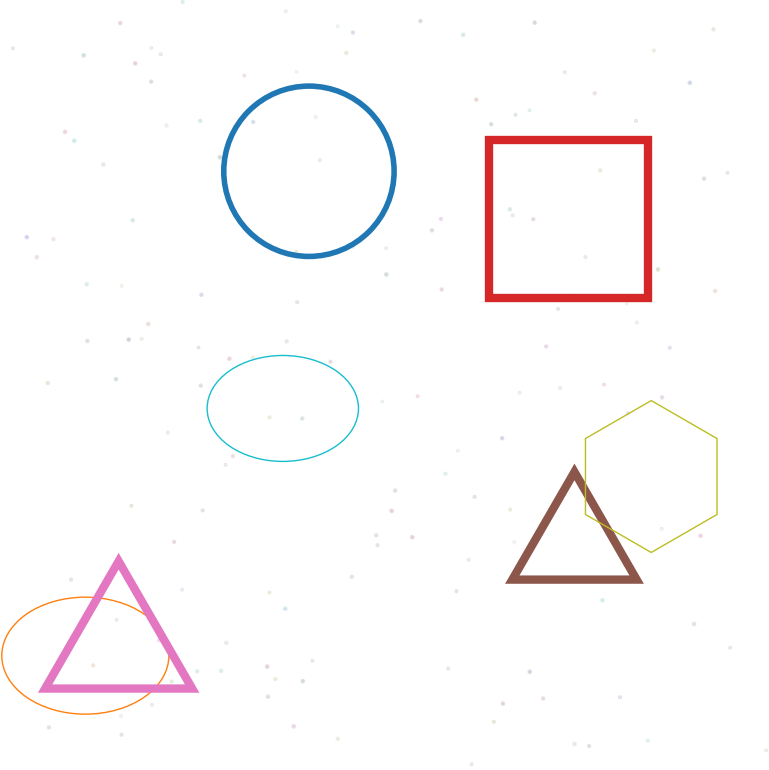[{"shape": "circle", "thickness": 2, "radius": 0.55, "center": [0.401, 0.778]}, {"shape": "oval", "thickness": 0.5, "radius": 0.54, "center": [0.111, 0.148]}, {"shape": "square", "thickness": 3, "radius": 0.51, "center": [0.738, 0.716]}, {"shape": "triangle", "thickness": 3, "radius": 0.47, "center": [0.746, 0.294]}, {"shape": "triangle", "thickness": 3, "radius": 0.55, "center": [0.154, 0.161]}, {"shape": "hexagon", "thickness": 0.5, "radius": 0.49, "center": [0.846, 0.381]}, {"shape": "oval", "thickness": 0.5, "radius": 0.49, "center": [0.367, 0.47]}]